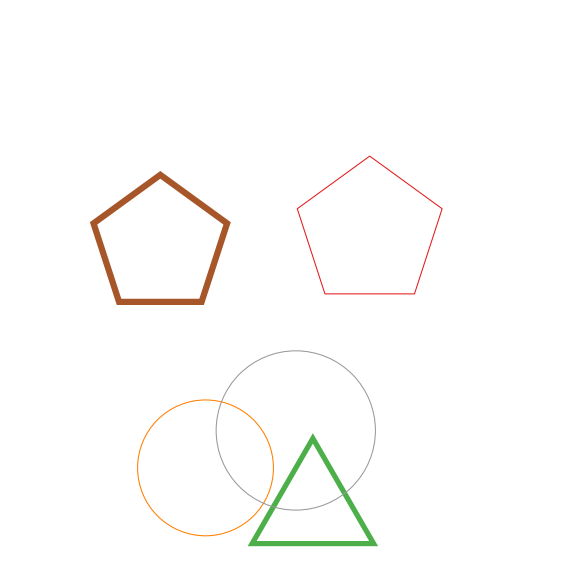[{"shape": "pentagon", "thickness": 0.5, "radius": 0.66, "center": [0.64, 0.597]}, {"shape": "triangle", "thickness": 2.5, "radius": 0.61, "center": [0.542, 0.119]}, {"shape": "circle", "thickness": 0.5, "radius": 0.59, "center": [0.356, 0.189]}, {"shape": "pentagon", "thickness": 3, "radius": 0.61, "center": [0.278, 0.575]}, {"shape": "circle", "thickness": 0.5, "radius": 0.69, "center": [0.512, 0.254]}]